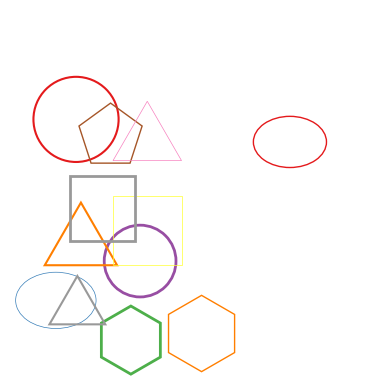[{"shape": "circle", "thickness": 1.5, "radius": 0.55, "center": [0.197, 0.69]}, {"shape": "oval", "thickness": 1, "radius": 0.47, "center": [0.753, 0.631]}, {"shape": "oval", "thickness": 0.5, "radius": 0.52, "center": [0.145, 0.22]}, {"shape": "hexagon", "thickness": 2, "radius": 0.44, "center": [0.34, 0.117]}, {"shape": "circle", "thickness": 2, "radius": 0.47, "center": [0.364, 0.322]}, {"shape": "triangle", "thickness": 1.5, "radius": 0.54, "center": [0.21, 0.365]}, {"shape": "hexagon", "thickness": 1, "radius": 0.5, "center": [0.524, 0.134]}, {"shape": "square", "thickness": 0.5, "radius": 0.45, "center": [0.383, 0.401]}, {"shape": "pentagon", "thickness": 1, "radius": 0.43, "center": [0.287, 0.646]}, {"shape": "triangle", "thickness": 0.5, "radius": 0.51, "center": [0.383, 0.634]}, {"shape": "square", "thickness": 2, "radius": 0.42, "center": [0.266, 0.458]}, {"shape": "triangle", "thickness": 1.5, "radius": 0.42, "center": [0.201, 0.199]}]